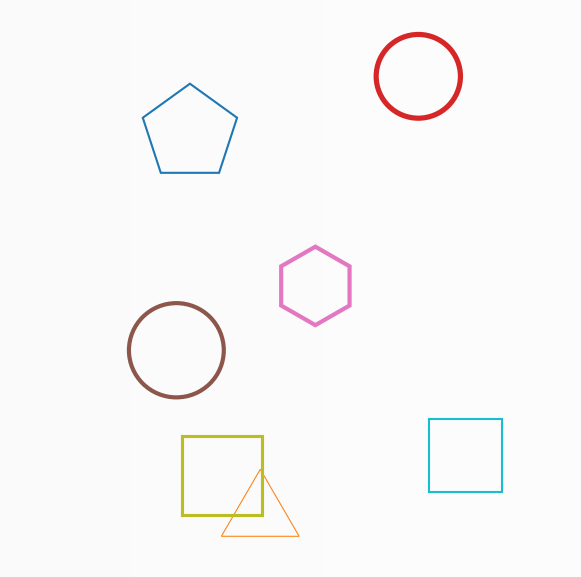[{"shape": "pentagon", "thickness": 1, "radius": 0.43, "center": [0.327, 0.769]}, {"shape": "triangle", "thickness": 0.5, "radius": 0.39, "center": [0.448, 0.109]}, {"shape": "circle", "thickness": 2.5, "radius": 0.36, "center": [0.72, 0.867]}, {"shape": "circle", "thickness": 2, "radius": 0.41, "center": [0.303, 0.393]}, {"shape": "hexagon", "thickness": 2, "radius": 0.34, "center": [0.543, 0.504]}, {"shape": "square", "thickness": 1.5, "radius": 0.34, "center": [0.382, 0.176]}, {"shape": "square", "thickness": 1, "radius": 0.31, "center": [0.801, 0.211]}]